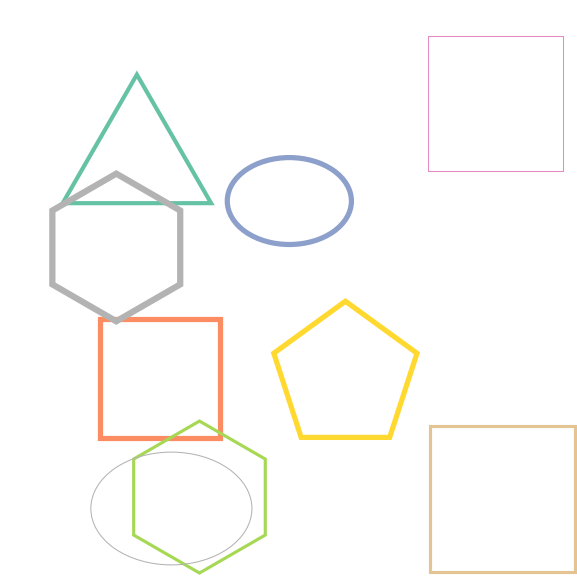[{"shape": "triangle", "thickness": 2, "radius": 0.74, "center": [0.237, 0.722]}, {"shape": "square", "thickness": 2.5, "radius": 0.52, "center": [0.277, 0.344]}, {"shape": "oval", "thickness": 2.5, "radius": 0.54, "center": [0.501, 0.651]}, {"shape": "square", "thickness": 0.5, "radius": 0.58, "center": [0.858, 0.82]}, {"shape": "hexagon", "thickness": 1.5, "radius": 0.66, "center": [0.345, 0.138]}, {"shape": "pentagon", "thickness": 2.5, "radius": 0.65, "center": [0.598, 0.347]}, {"shape": "square", "thickness": 1.5, "radius": 0.63, "center": [0.87, 0.135]}, {"shape": "hexagon", "thickness": 3, "radius": 0.64, "center": [0.201, 0.571]}, {"shape": "oval", "thickness": 0.5, "radius": 0.7, "center": [0.297, 0.119]}]